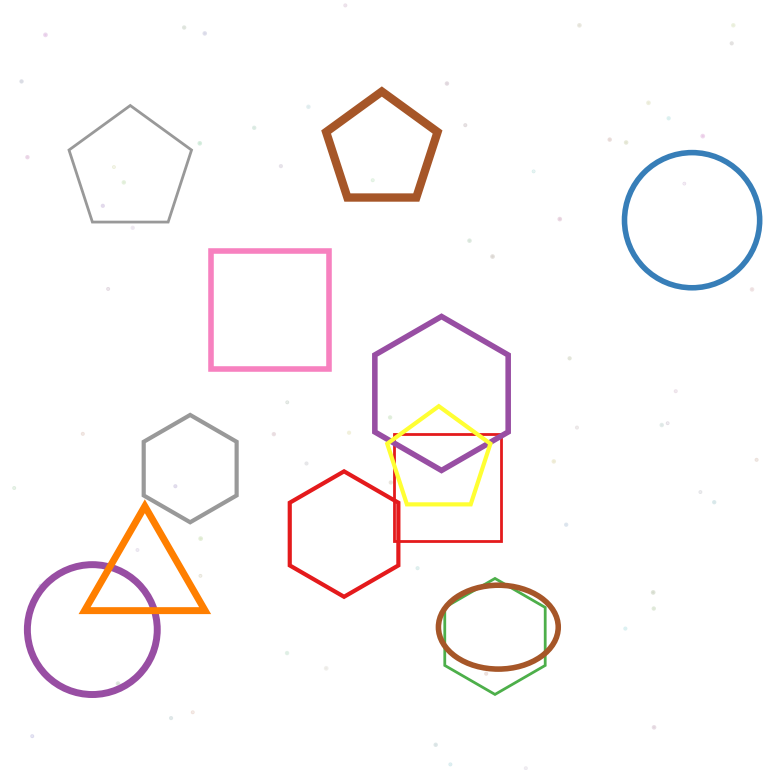[{"shape": "square", "thickness": 1, "radius": 0.35, "center": [0.581, 0.367]}, {"shape": "hexagon", "thickness": 1.5, "radius": 0.41, "center": [0.447, 0.306]}, {"shape": "circle", "thickness": 2, "radius": 0.44, "center": [0.899, 0.714]}, {"shape": "hexagon", "thickness": 1, "radius": 0.38, "center": [0.643, 0.173]}, {"shape": "circle", "thickness": 2.5, "radius": 0.42, "center": [0.12, 0.182]}, {"shape": "hexagon", "thickness": 2, "radius": 0.5, "center": [0.573, 0.489]}, {"shape": "triangle", "thickness": 2.5, "radius": 0.45, "center": [0.188, 0.252]}, {"shape": "pentagon", "thickness": 1.5, "radius": 0.35, "center": [0.57, 0.402]}, {"shape": "oval", "thickness": 2, "radius": 0.39, "center": [0.647, 0.186]}, {"shape": "pentagon", "thickness": 3, "radius": 0.38, "center": [0.496, 0.805]}, {"shape": "square", "thickness": 2, "radius": 0.38, "center": [0.35, 0.598]}, {"shape": "pentagon", "thickness": 1, "radius": 0.42, "center": [0.169, 0.779]}, {"shape": "hexagon", "thickness": 1.5, "radius": 0.35, "center": [0.247, 0.391]}]